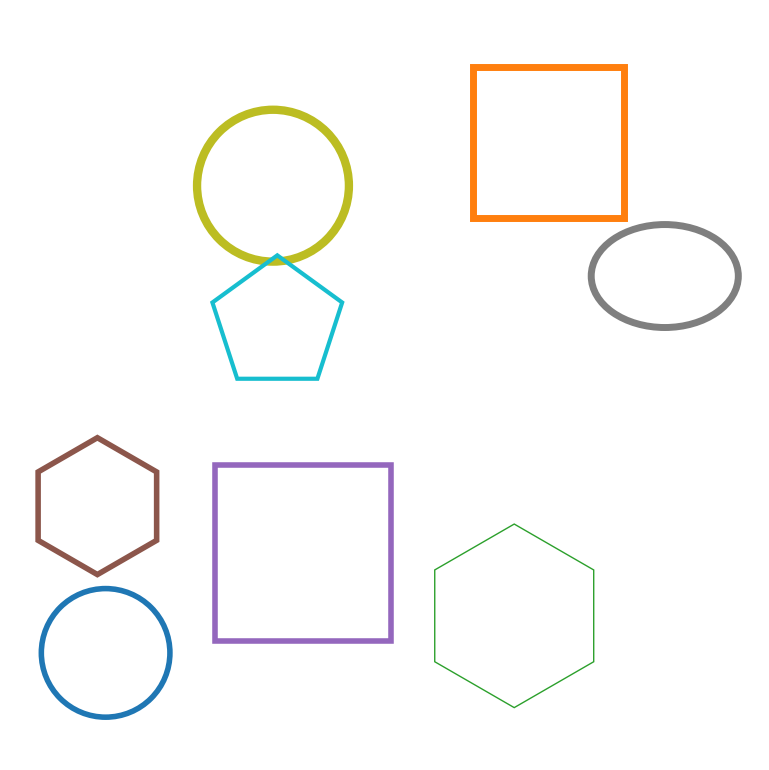[{"shape": "circle", "thickness": 2, "radius": 0.42, "center": [0.137, 0.152]}, {"shape": "square", "thickness": 2.5, "radius": 0.49, "center": [0.713, 0.815]}, {"shape": "hexagon", "thickness": 0.5, "radius": 0.6, "center": [0.668, 0.2]}, {"shape": "square", "thickness": 2, "radius": 0.57, "center": [0.393, 0.282]}, {"shape": "hexagon", "thickness": 2, "radius": 0.44, "center": [0.126, 0.343]}, {"shape": "oval", "thickness": 2.5, "radius": 0.48, "center": [0.863, 0.642]}, {"shape": "circle", "thickness": 3, "radius": 0.49, "center": [0.355, 0.759]}, {"shape": "pentagon", "thickness": 1.5, "radius": 0.44, "center": [0.36, 0.58]}]